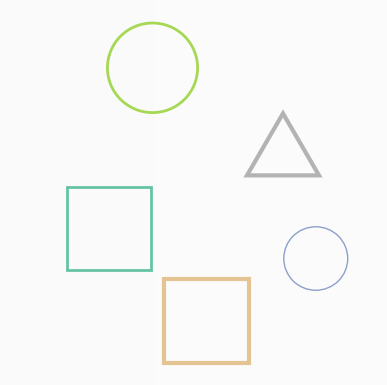[{"shape": "square", "thickness": 2, "radius": 0.54, "center": [0.281, 0.407]}, {"shape": "circle", "thickness": 1, "radius": 0.41, "center": [0.815, 0.329]}, {"shape": "circle", "thickness": 2, "radius": 0.58, "center": [0.394, 0.824]}, {"shape": "square", "thickness": 3, "radius": 0.55, "center": [0.534, 0.166]}, {"shape": "triangle", "thickness": 3, "radius": 0.54, "center": [0.73, 0.598]}]